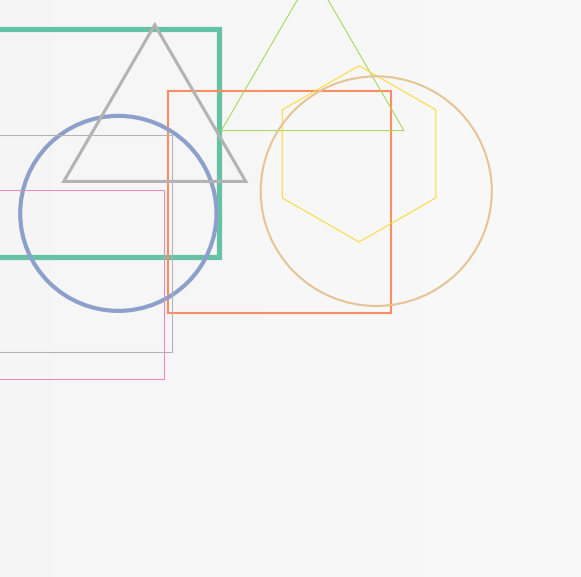[{"shape": "square", "thickness": 2.5, "radius": 0.98, "center": [0.181, 0.752]}, {"shape": "square", "thickness": 1, "radius": 0.96, "center": [0.481, 0.65]}, {"shape": "circle", "thickness": 2, "radius": 0.84, "center": [0.204, 0.63]}, {"shape": "square", "thickness": 0.5, "radius": 0.82, "center": [0.119, 0.507]}, {"shape": "triangle", "thickness": 0.5, "radius": 0.91, "center": [0.538, 0.864]}, {"shape": "hexagon", "thickness": 0.5, "radius": 0.76, "center": [0.618, 0.733]}, {"shape": "circle", "thickness": 1, "radius": 0.99, "center": [0.647, 0.668]}, {"shape": "triangle", "thickness": 1.5, "radius": 0.9, "center": [0.266, 0.775]}, {"shape": "square", "thickness": 0.5, "radius": 0.94, "center": [0.108, 0.577]}]